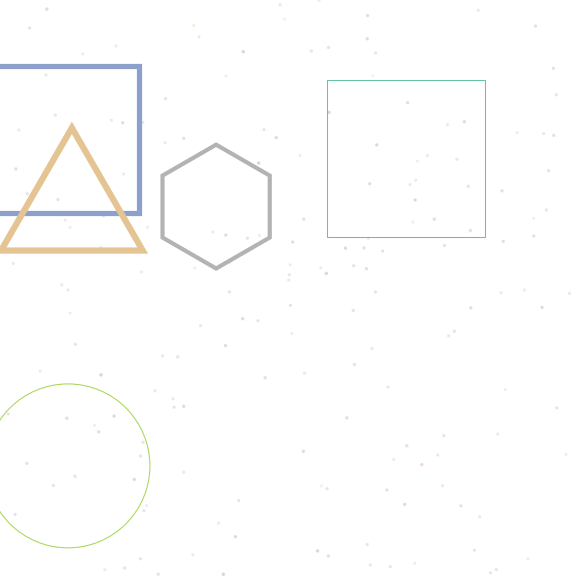[{"shape": "square", "thickness": 0.5, "radius": 0.68, "center": [0.703, 0.724]}, {"shape": "square", "thickness": 2.5, "radius": 0.63, "center": [0.114, 0.757]}, {"shape": "circle", "thickness": 0.5, "radius": 0.71, "center": [0.118, 0.192]}, {"shape": "triangle", "thickness": 3, "radius": 0.71, "center": [0.124, 0.636]}, {"shape": "hexagon", "thickness": 2, "radius": 0.54, "center": [0.374, 0.641]}]